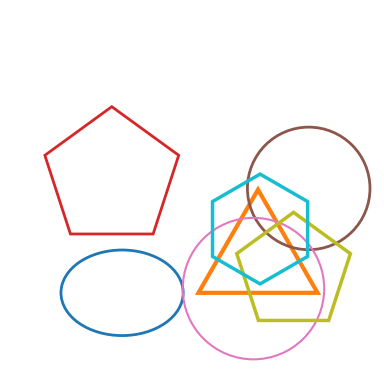[{"shape": "oval", "thickness": 2, "radius": 0.79, "center": [0.317, 0.24]}, {"shape": "triangle", "thickness": 3, "radius": 0.89, "center": [0.67, 0.329]}, {"shape": "pentagon", "thickness": 2, "radius": 0.91, "center": [0.29, 0.54]}, {"shape": "circle", "thickness": 2, "radius": 0.8, "center": [0.802, 0.511]}, {"shape": "circle", "thickness": 1.5, "radius": 0.92, "center": [0.658, 0.25]}, {"shape": "pentagon", "thickness": 2.5, "radius": 0.78, "center": [0.763, 0.293]}, {"shape": "hexagon", "thickness": 2.5, "radius": 0.71, "center": [0.676, 0.405]}]